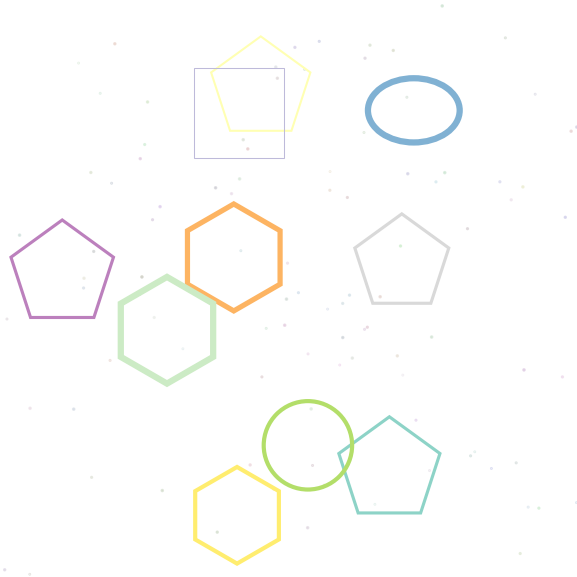[{"shape": "pentagon", "thickness": 1.5, "radius": 0.46, "center": [0.674, 0.185]}, {"shape": "pentagon", "thickness": 1, "radius": 0.45, "center": [0.452, 0.846]}, {"shape": "square", "thickness": 0.5, "radius": 0.39, "center": [0.414, 0.804]}, {"shape": "oval", "thickness": 3, "radius": 0.4, "center": [0.717, 0.808]}, {"shape": "hexagon", "thickness": 2.5, "radius": 0.46, "center": [0.405, 0.553]}, {"shape": "circle", "thickness": 2, "radius": 0.38, "center": [0.533, 0.228]}, {"shape": "pentagon", "thickness": 1.5, "radius": 0.43, "center": [0.696, 0.543]}, {"shape": "pentagon", "thickness": 1.5, "radius": 0.47, "center": [0.108, 0.525]}, {"shape": "hexagon", "thickness": 3, "radius": 0.46, "center": [0.289, 0.427]}, {"shape": "hexagon", "thickness": 2, "radius": 0.42, "center": [0.41, 0.107]}]